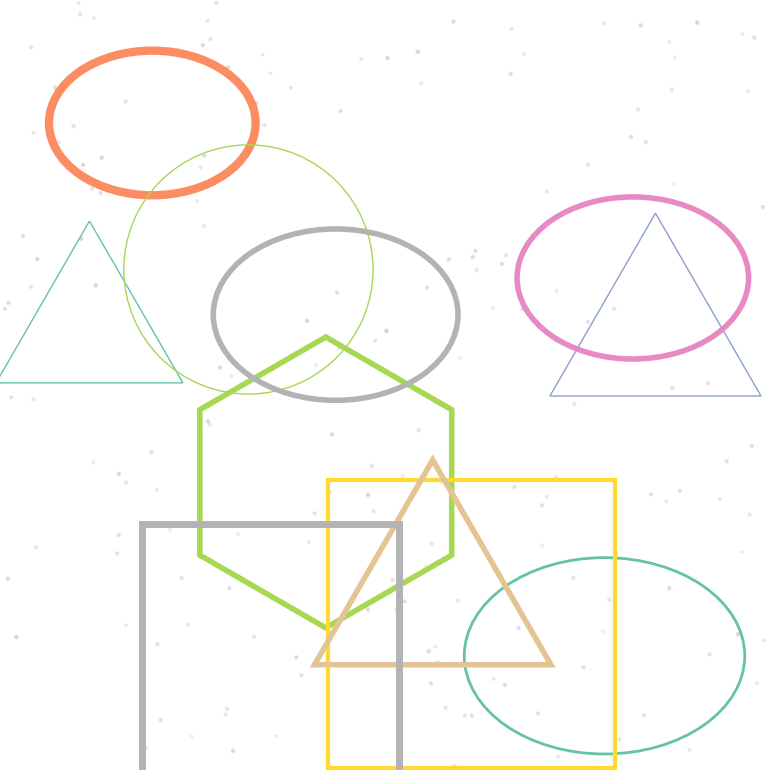[{"shape": "triangle", "thickness": 0.5, "radius": 0.7, "center": [0.116, 0.573]}, {"shape": "oval", "thickness": 1, "radius": 0.91, "center": [0.785, 0.148]}, {"shape": "oval", "thickness": 3, "radius": 0.67, "center": [0.198, 0.84]}, {"shape": "triangle", "thickness": 0.5, "radius": 0.79, "center": [0.851, 0.565]}, {"shape": "oval", "thickness": 2, "radius": 0.75, "center": [0.822, 0.639]}, {"shape": "circle", "thickness": 0.5, "radius": 0.81, "center": [0.323, 0.65]}, {"shape": "hexagon", "thickness": 2, "radius": 0.94, "center": [0.423, 0.373]}, {"shape": "square", "thickness": 1.5, "radius": 0.93, "center": [0.612, 0.19]}, {"shape": "triangle", "thickness": 2, "radius": 0.89, "center": [0.562, 0.225]}, {"shape": "square", "thickness": 2.5, "radius": 0.84, "center": [0.351, 0.152]}, {"shape": "oval", "thickness": 2, "radius": 0.79, "center": [0.436, 0.591]}]